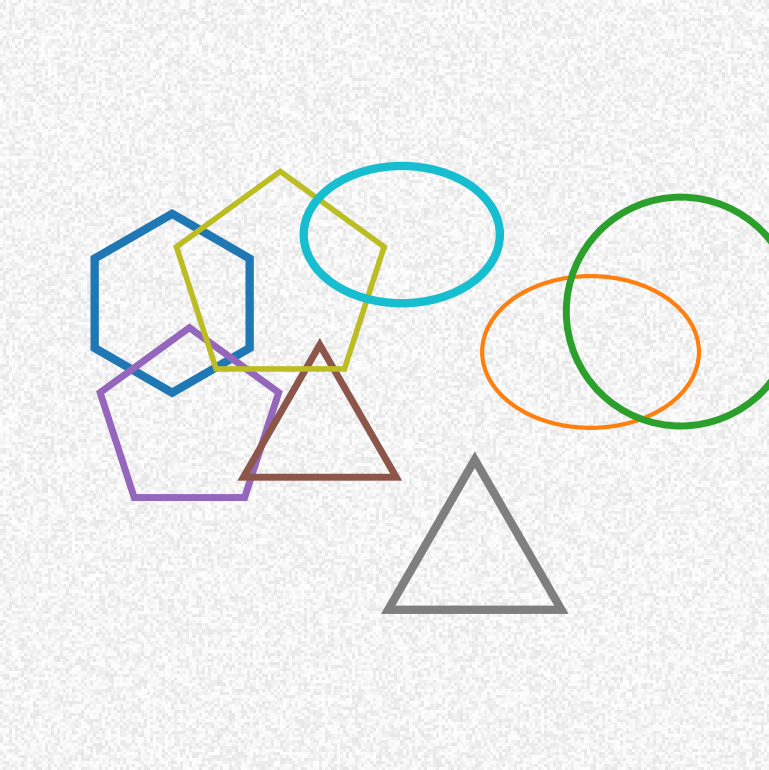[{"shape": "hexagon", "thickness": 3, "radius": 0.58, "center": [0.224, 0.606]}, {"shape": "oval", "thickness": 1.5, "radius": 0.7, "center": [0.767, 0.543]}, {"shape": "circle", "thickness": 2.5, "radius": 0.74, "center": [0.884, 0.595]}, {"shape": "pentagon", "thickness": 2.5, "radius": 0.61, "center": [0.246, 0.453]}, {"shape": "triangle", "thickness": 2.5, "radius": 0.57, "center": [0.415, 0.438]}, {"shape": "triangle", "thickness": 3, "radius": 0.65, "center": [0.617, 0.273]}, {"shape": "pentagon", "thickness": 2, "radius": 0.71, "center": [0.364, 0.636]}, {"shape": "oval", "thickness": 3, "radius": 0.64, "center": [0.522, 0.695]}]